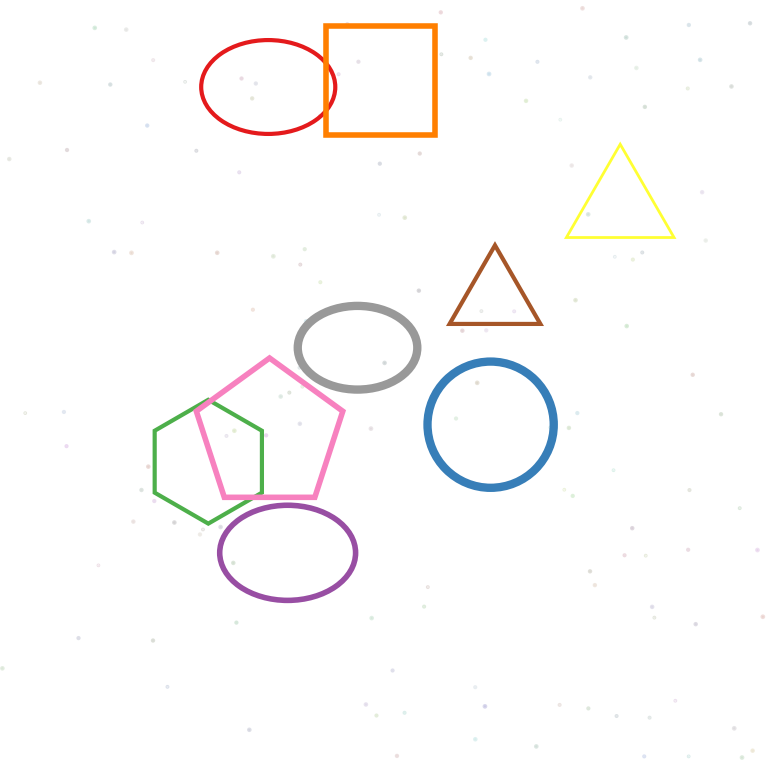[{"shape": "oval", "thickness": 1.5, "radius": 0.44, "center": [0.348, 0.887]}, {"shape": "circle", "thickness": 3, "radius": 0.41, "center": [0.637, 0.448]}, {"shape": "hexagon", "thickness": 1.5, "radius": 0.4, "center": [0.271, 0.4]}, {"shape": "oval", "thickness": 2, "radius": 0.44, "center": [0.374, 0.282]}, {"shape": "square", "thickness": 2, "radius": 0.35, "center": [0.494, 0.896]}, {"shape": "triangle", "thickness": 1, "radius": 0.4, "center": [0.805, 0.732]}, {"shape": "triangle", "thickness": 1.5, "radius": 0.34, "center": [0.643, 0.613]}, {"shape": "pentagon", "thickness": 2, "radius": 0.5, "center": [0.35, 0.435]}, {"shape": "oval", "thickness": 3, "radius": 0.39, "center": [0.464, 0.548]}]